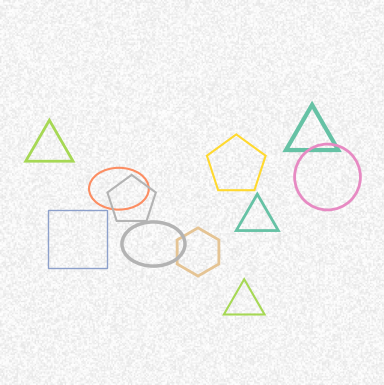[{"shape": "triangle", "thickness": 3, "radius": 0.39, "center": [0.811, 0.649]}, {"shape": "triangle", "thickness": 2, "radius": 0.32, "center": [0.668, 0.433]}, {"shape": "oval", "thickness": 1.5, "radius": 0.39, "center": [0.309, 0.51]}, {"shape": "square", "thickness": 1, "radius": 0.38, "center": [0.201, 0.379]}, {"shape": "circle", "thickness": 2, "radius": 0.43, "center": [0.851, 0.54]}, {"shape": "triangle", "thickness": 1.5, "radius": 0.31, "center": [0.634, 0.214]}, {"shape": "triangle", "thickness": 2, "radius": 0.35, "center": [0.128, 0.617]}, {"shape": "pentagon", "thickness": 1.5, "radius": 0.4, "center": [0.614, 0.571]}, {"shape": "hexagon", "thickness": 2, "radius": 0.31, "center": [0.514, 0.346]}, {"shape": "pentagon", "thickness": 1.5, "radius": 0.33, "center": [0.342, 0.48]}, {"shape": "oval", "thickness": 2.5, "radius": 0.41, "center": [0.399, 0.366]}]